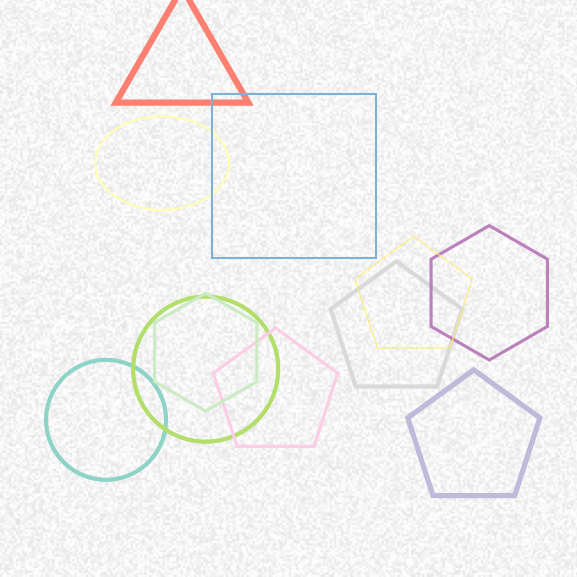[{"shape": "circle", "thickness": 2, "radius": 0.52, "center": [0.184, 0.272]}, {"shape": "oval", "thickness": 1, "radius": 0.58, "center": [0.281, 0.717]}, {"shape": "pentagon", "thickness": 2.5, "radius": 0.6, "center": [0.82, 0.238]}, {"shape": "triangle", "thickness": 3, "radius": 0.66, "center": [0.315, 0.888]}, {"shape": "square", "thickness": 1, "radius": 0.71, "center": [0.509, 0.694]}, {"shape": "circle", "thickness": 2, "radius": 0.63, "center": [0.356, 0.36]}, {"shape": "pentagon", "thickness": 1.5, "radius": 0.57, "center": [0.477, 0.318]}, {"shape": "pentagon", "thickness": 2, "radius": 0.6, "center": [0.686, 0.427]}, {"shape": "hexagon", "thickness": 1.5, "radius": 0.58, "center": [0.847, 0.492]}, {"shape": "hexagon", "thickness": 1.5, "radius": 0.51, "center": [0.356, 0.389]}, {"shape": "pentagon", "thickness": 0.5, "radius": 0.53, "center": [0.716, 0.483]}]